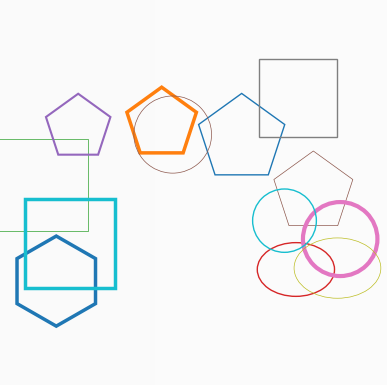[{"shape": "pentagon", "thickness": 1, "radius": 0.58, "center": [0.624, 0.64]}, {"shape": "hexagon", "thickness": 2.5, "radius": 0.58, "center": [0.145, 0.27]}, {"shape": "pentagon", "thickness": 2.5, "radius": 0.47, "center": [0.417, 0.679]}, {"shape": "square", "thickness": 0.5, "radius": 0.6, "center": [0.107, 0.52]}, {"shape": "oval", "thickness": 1, "radius": 0.5, "center": [0.764, 0.3]}, {"shape": "pentagon", "thickness": 1.5, "radius": 0.44, "center": [0.202, 0.669]}, {"shape": "circle", "thickness": 0.5, "radius": 0.5, "center": [0.446, 0.651]}, {"shape": "pentagon", "thickness": 0.5, "radius": 0.54, "center": [0.809, 0.501]}, {"shape": "circle", "thickness": 3, "radius": 0.48, "center": [0.878, 0.379]}, {"shape": "square", "thickness": 1, "radius": 0.51, "center": [0.77, 0.746]}, {"shape": "oval", "thickness": 0.5, "radius": 0.56, "center": [0.871, 0.304]}, {"shape": "square", "thickness": 2.5, "radius": 0.58, "center": [0.18, 0.368]}, {"shape": "circle", "thickness": 1, "radius": 0.41, "center": [0.734, 0.427]}]